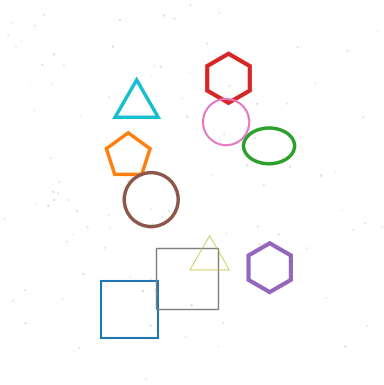[{"shape": "square", "thickness": 1.5, "radius": 0.37, "center": [0.336, 0.196]}, {"shape": "pentagon", "thickness": 2.5, "radius": 0.3, "center": [0.333, 0.595]}, {"shape": "oval", "thickness": 2.5, "radius": 0.33, "center": [0.699, 0.621]}, {"shape": "hexagon", "thickness": 3, "radius": 0.32, "center": [0.594, 0.797]}, {"shape": "hexagon", "thickness": 3, "radius": 0.32, "center": [0.701, 0.305]}, {"shape": "circle", "thickness": 2.5, "radius": 0.35, "center": [0.393, 0.482]}, {"shape": "circle", "thickness": 1.5, "radius": 0.3, "center": [0.587, 0.683]}, {"shape": "square", "thickness": 1, "radius": 0.4, "center": [0.485, 0.277]}, {"shape": "triangle", "thickness": 0.5, "radius": 0.3, "center": [0.545, 0.328]}, {"shape": "triangle", "thickness": 2.5, "radius": 0.32, "center": [0.355, 0.728]}]